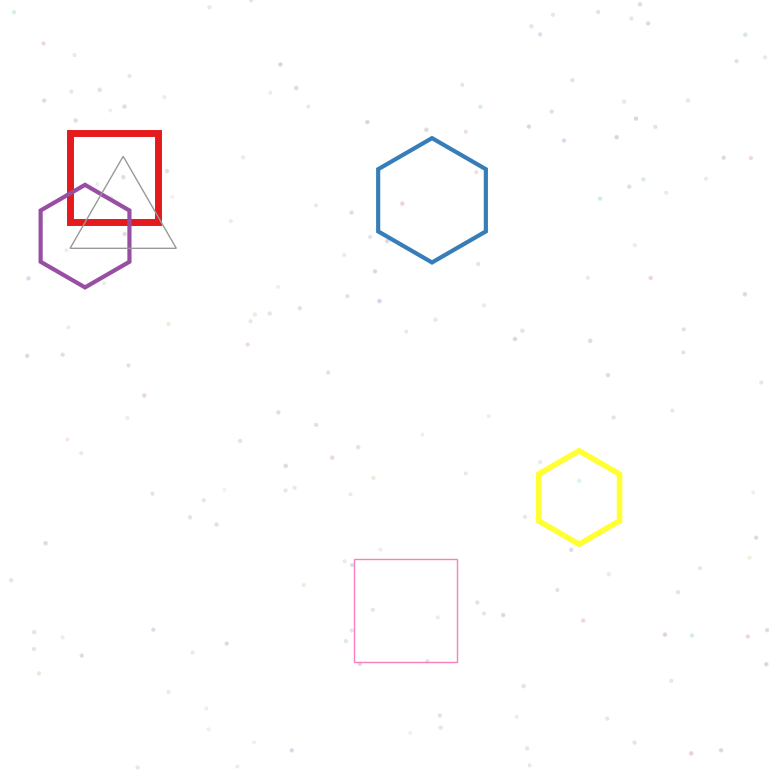[{"shape": "square", "thickness": 2.5, "radius": 0.29, "center": [0.148, 0.77]}, {"shape": "hexagon", "thickness": 1.5, "radius": 0.4, "center": [0.561, 0.74]}, {"shape": "hexagon", "thickness": 1.5, "radius": 0.33, "center": [0.11, 0.693]}, {"shape": "hexagon", "thickness": 2, "radius": 0.3, "center": [0.752, 0.354]}, {"shape": "square", "thickness": 0.5, "radius": 0.33, "center": [0.527, 0.207]}, {"shape": "triangle", "thickness": 0.5, "radius": 0.4, "center": [0.16, 0.717]}]